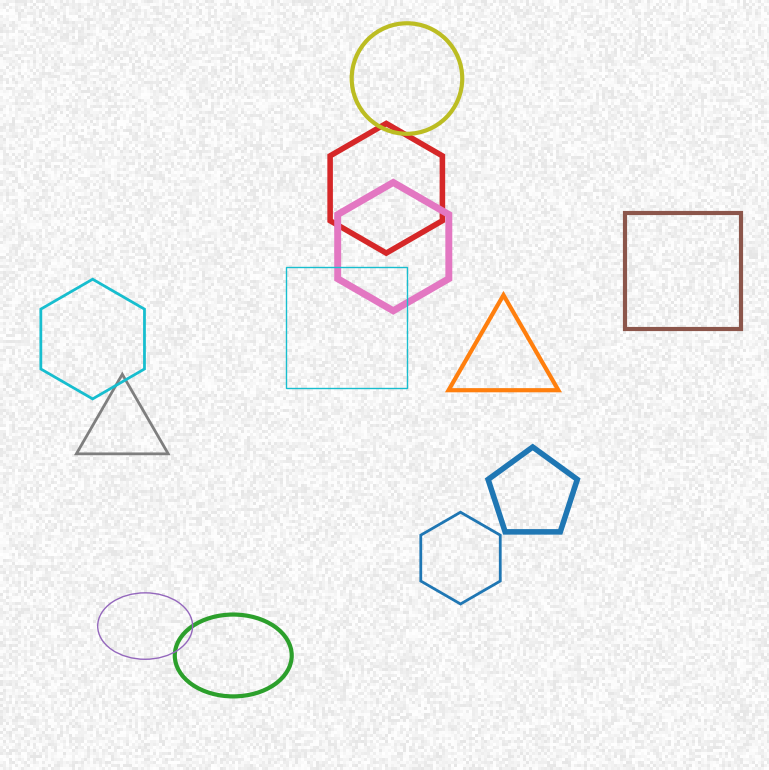[{"shape": "hexagon", "thickness": 1, "radius": 0.3, "center": [0.598, 0.275]}, {"shape": "pentagon", "thickness": 2, "radius": 0.3, "center": [0.692, 0.359]}, {"shape": "triangle", "thickness": 1.5, "radius": 0.41, "center": [0.654, 0.534]}, {"shape": "oval", "thickness": 1.5, "radius": 0.38, "center": [0.303, 0.149]}, {"shape": "hexagon", "thickness": 2, "radius": 0.42, "center": [0.502, 0.755]}, {"shape": "oval", "thickness": 0.5, "radius": 0.31, "center": [0.189, 0.187]}, {"shape": "square", "thickness": 1.5, "radius": 0.38, "center": [0.887, 0.649]}, {"shape": "hexagon", "thickness": 2.5, "radius": 0.42, "center": [0.511, 0.68]}, {"shape": "triangle", "thickness": 1, "radius": 0.34, "center": [0.159, 0.445]}, {"shape": "circle", "thickness": 1.5, "radius": 0.36, "center": [0.529, 0.898]}, {"shape": "square", "thickness": 0.5, "radius": 0.39, "center": [0.45, 0.575]}, {"shape": "hexagon", "thickness": 1, "radius": 0.39, "center": [0.12, 0.56]}]